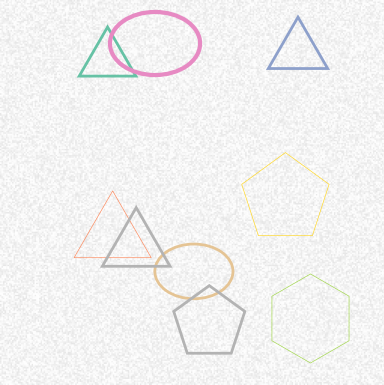[{"shape": "triangle", "thickness": 2, "radius": 0.42, "center": [0.279, 0.845]}, {"shape": "triangle", "thickness": 0.5, "radius": 0.58, "center": [0.293, 0.388]}, {"shape": "triangle", "thickness": 2, "radius": 0.45, "center": [0.774, 0.866]}, {"shape": "oval", "thickness": 3, "radius": 0.59, "center": [0.403, 0.887]}, {"shape": "hexagon", "thickness": 0.5, "radius": 0.58, "center": [0.806, 0.173]}, {"shape": "pentagon", "thickness": 0.5, "radius": 0.6, "center": [0.741, 0.484]}, {"shape": "oval", "thickness": 2, "radius": 0.51, "center": [0.504, 0.295]}, {"shape": "triangle", "thickness": 2, "radius": 0.51, "center": [0.354, 0.359]}, {"shape": "pentagon", "thickness": 2, "radius": 0.49, "center": [0.544, 0.161]}]